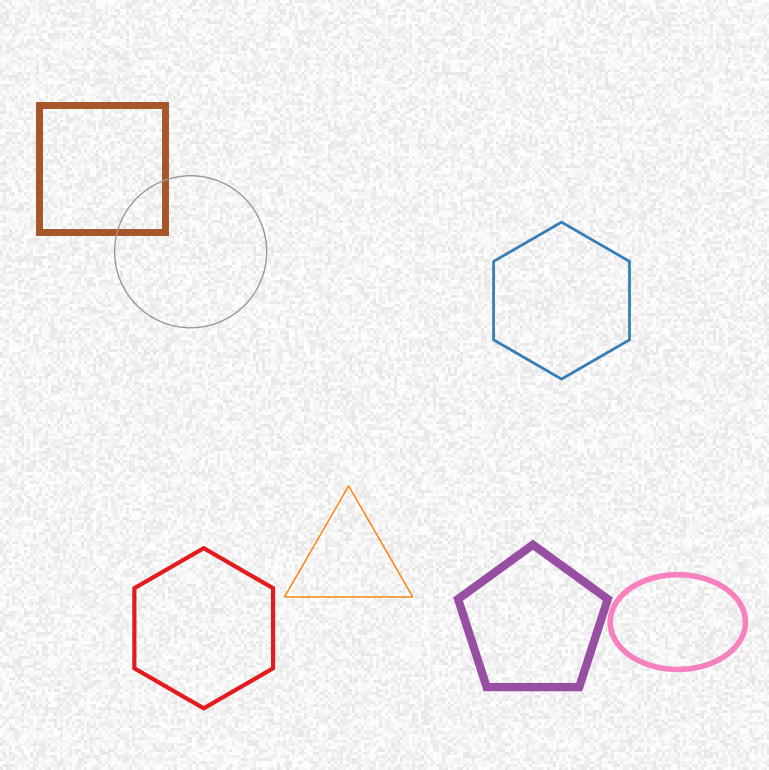[{"shape": "hexagon", "thickness": 1.5, "radius": 0.52, "center": [0.265, 0.184]}, {"shape": "hexagon", "thickness": 1, "radius": 0.51, "center": [0.729, 0.61]}, {"shape": "pentagon", "thickness": 3, "radius": 0.51, "center": [0.692, 0.19]}, {"shape": "triangle", "thickness": 0.5, "radius": 0.48, "center": [0.453, 0.273]}, {"shape": "square", "thickness": 2.5, "radius": 0.41, "center": [0.132, 0.781]}, {"shape": "oval", "thickness": 2, "radius": 0.44, "center": [0.88, 0.192]}, {"shape": "circle", "thickness": 0.5, "radius": 0.49, "center": [0.248, 0.673]}]